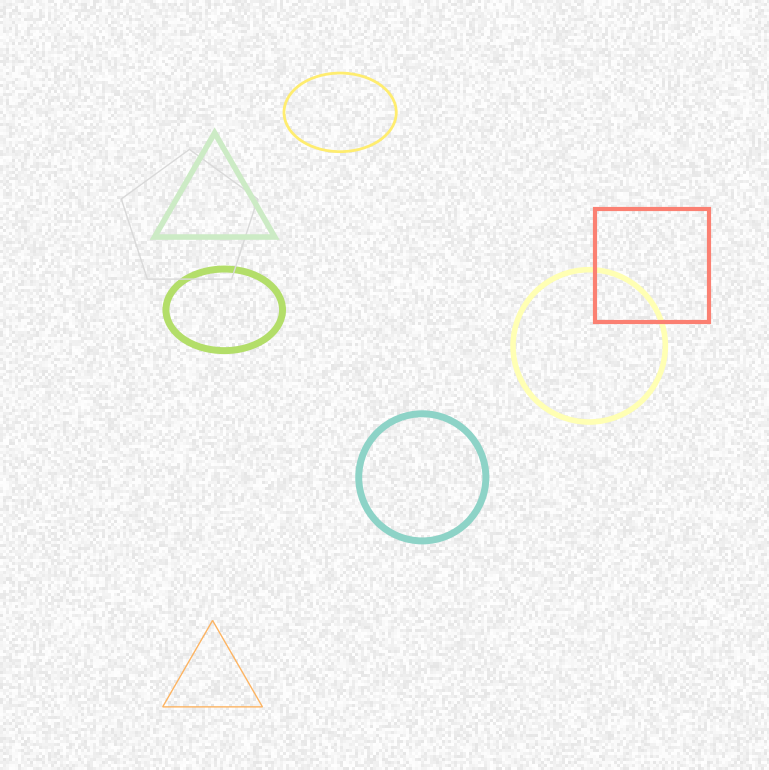[{"shape": "circle", "thickness": 2.5, "radius": 0.41, "center": [0.548, 0.38]}, {"shape": "circle", "thickness": 2, "radius": 0.49, "center": [0.765, 0.551]}, {"shape": "square", "thickness": 1.5, "radius": 0.37, "center": [0.847, 0.656]}, {"shape": "triangle", "thickness": 0.5, "radius": 0.37, "center": [0.276, 0.119]}, {"shape": "oval", "thickness": 2.5, "radius": 0.38, "center": [0.291, 0.598]}, {"shape": "pentagon", "thickness": 0.5, "radius": 0.47, "center": [0.246, 0.713]}, {"shape": "triangle", "thickness": 2, "radius": 0.45, "center": [0.279, 0.737]}, {"shape": "oval", "thickness": 1, "radius": 0.36, "center": [0.442, 0.854]}]